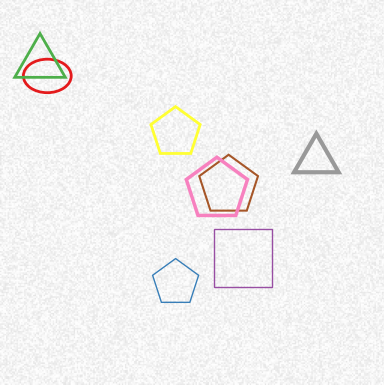[{"shape": "oval", "thickness": 2, "radius": 0.31, "center": [0.123, 0.803]}, {"shape": "pentagon", "thickness": 1, "radius": 0.31, "center": [0.456, 0.266]}, {"shape": "triangle", "thickness": 2, "radius": 0.38, "center": [0.104, 0.837]}, {"shape": "square", "thickness": 1, "radius": 0.37, "center": [0.632, 0.33]}, {"shape": "pentagon", "thickness": 2, "radius": 0.34, "center": [0.456, 0.656]}, {"shape": "pentagon", "thickness": 1.5, "radius": 0.4, "center": [0.594, 0.518]}, {"shape": "pentagon", "thickness": 2.5, "radius": 0.42, "center": [0.563, 0.508]}, {"shape": "triangle", "thickness": 3, "radius": 0.33, "center": [0.822, 0.586]}]